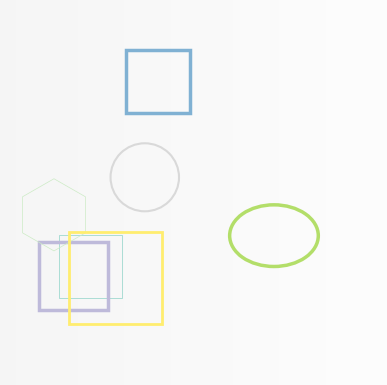[{"shape": "square", "thickness": 0.5, "radius": 0.41, "center": [0.233, 0.309]}, {"shape": "square", "thickness": 2.5, "radius": 0.44, "center": [0.19, 0.283]}, {"shape": "square", "thickness": 2.5, "radius": 0.41, "center": [0.408, 0.788]}, {"shape": "oval", "thickness": 2.5, "radius": 0.57, "center": [0.707, 0.388]}, {"shape": "circle", "thickness": 1.5, "radius": 0.44, "center": [0.374, 0.54]}, {"shape": "hexagon", "thickness": 0.5, "radius": 0.47, "center": [0.139, 0.442]}, {"shape": "square", "thickness": 2, "radius": 0.6, "center": [0.297, 0.278]}]